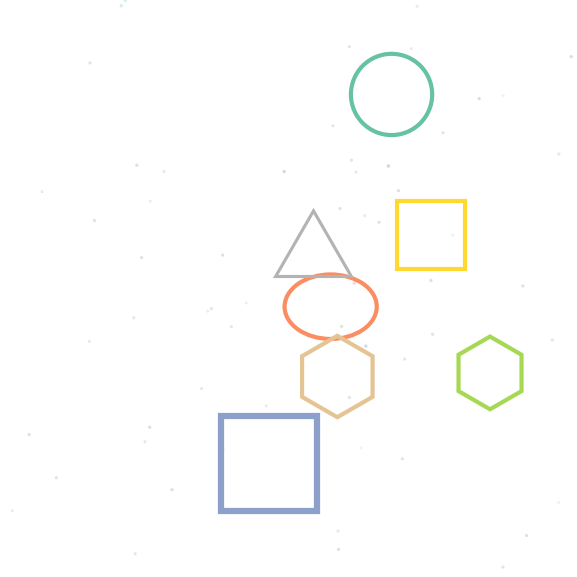[{"shape": "circle", "thickness": 2, "radius": 0.35, "center": [0.678, 0.836]}, {"shape": "oval", "thickness": 2, "radius": 0.4, "center": [0.573, 0.468]}, {"shape": "square", "thickness": 3, "radius": 0.41, "center": [0.466, 0.197]}, {"shape": "hexagon", "thickness": 2, "radius": 0.31, "center": [0.849, 0.353]}, {"shape": "square", "thickness": 2, "radius": 0.29, "center": [0.746, 0.592]}, {"shape": "hexagon", "thickness": 2, "radius": 0.35, "center": [0.584, 0.347]}, {"shape": "triangle", "thickness": 1.5, "radius": 0.38, "center": [0.543, 0.558]}]